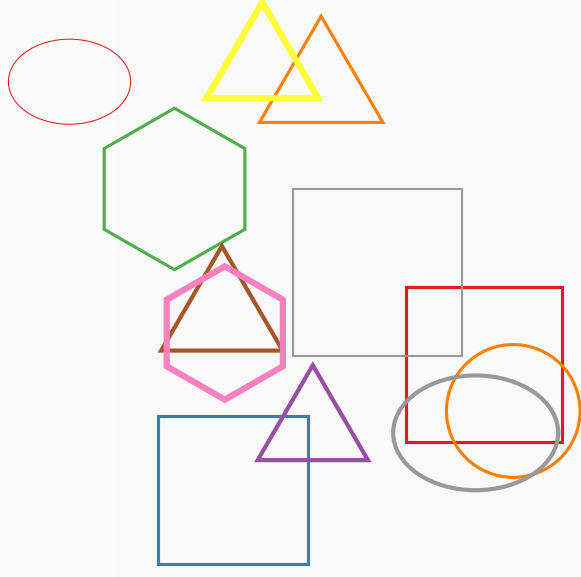[{"shape": "square", "thickness": 1.5, "radius": 0.67, "center": [0.832, 0.367]}, {"shape": "oval", "thickness": 0.5, "radius": 0.53, "center": [0.12, 0.858]}, {"shape": "square", "thickness": 1.5, "radius": 0.64, "center": [0.401, 0.151]}, {"shape": "hexagon", "thickness": 1.5, "radius": 0.7, "center": [0.3, 0.672]}, {"shape": "triangle", "thickness": 2, "radius": 0.55, "center": [0.538, 0.257]}, {"shape": "triangle", "thickness": 1.5, "radius": 0.61, "center": [0.553, 0.848]}, {"shape": "circle", "thickness": 1.5, "radius": 0.57, "center": [0.883, 0.287]}, {"shape": "triangle", "thickness": 3, "radius": 0.55, "center": [0.451, 0.885]}, {"shape": "triangle", "thickness": 2, "radius": 0.6, "center": [0.382, 0.452]}, {"shape": "hexagon", "thickness": 3, "radius": 0.58, "center": [0.387, 0.423]}, {"shape": "oval", "thickness": 2, "radius": 0.71, "center": [0.818, 0.25]}, {"shape": "square", "thickness": 1, "radius": 0.73, "center": [0.65, 0.527]}]